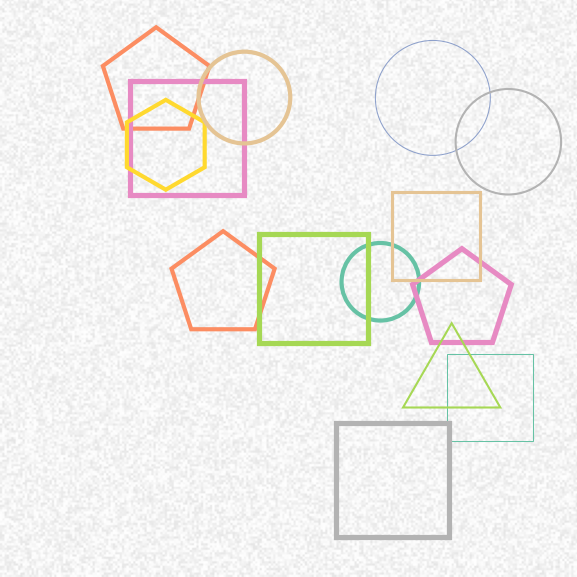[{"shape": "circle", "thickness": 2, "radius": 0.34, "center": [0.659, 0.511]}, {"shape": "square", "thickness": 0.5, "radius": 0.37, "center": [0.849, 0.311]}, {"shape": "pentagon", "thickness": 2, "radius": 0.47, "center": [0.386, 0.505]}, {"shape": "pentagon", "thickness": 2, "radius": 0.49, "center": [0.27, 0.855]}, {"shape": "circle", "thickness": 0.5, "radius": 0.5, "center": [0.75, 0.83]}, {"shape": "square", "thickness": 2.5, "radius": 0.49, "center": [0.323, 0.761]}, {"shape": "pentagon", "thickness": 2.5, "radius": 0.45, "center": [0.8, 0.479]}, {"shape": "triangle", "thickness": 1, "radius": 0.49, "center": [0.782, 0.342]}, {"shape": "square", "thickness": 2.5, "radius": 0.47, "center": [0.543, 0.499]}, {"shape": "hexagon", "thickness": 2, "radius": 0.39, "center": [0.287, 0.748]}, {"shape": "square", "thickness": 1.5, "radius": 0.38, "center": [0.754, 0.591]}, {"shape": "circle", "thickness": 2, "radius": 0.4, "center": [0.423, 0.83]}, {"shape": "circle", "thickness": 1, "radius": 0.46, "center": [0.88, 0.754]}, {"shape": "square", "thickness": 2.5, "radius": 0.49, "center": [0.68, 0.169]}]